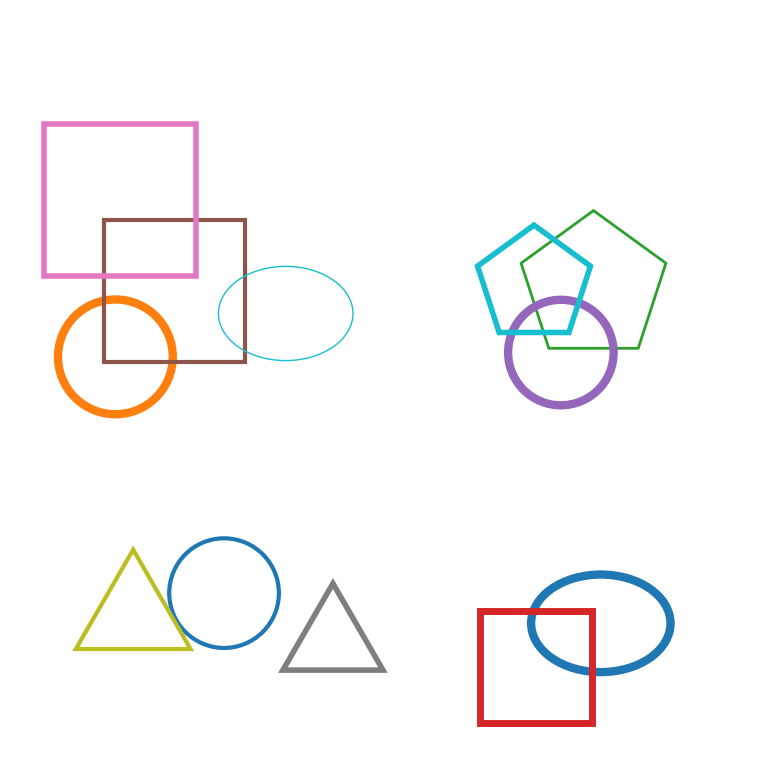[{"shape": "circle", "thickness": 1.5, "radius": 0.36, "center": [0.291, 0.23]}, {"shape": "oval", "thickness": 3, "radius": 0.45, "center": [0.78, 0.19]}, {"shape": "circle", "thickness": 3, "radius": 0.37, "center": [0.15, 0.537]}, {"shape": "pentagon", "thickness": 1, "radius": 0.49, "center": [0.771, 0.628]}, {"shape": "square", "thickness": 2.5, "radius": 0.37, "center": [0.696, 0.134]}, {"shape": "circle", "thickness": 3, "radius": 0.34, "center": [0.728, 0.542]}, {"shape": "square", "thickness": 1.5, "radius": 0.46, "center": [0.227, 0.622]}, {"shape": "square", "thickness": 2, "radius": 0.49, "center": [0.156, 0.741]}, {"shape": "triangle", "thickness": 2, "radius": 0.37, "center": [0.432, 0.167]}, {"shape": "triangle", "thickness": 1.5, "radius": 0.43, "center": [0.173, 0.2]}, {"shape": "oval", "thickness": 0.5, "radius": 0.44, "center": [0.371, 0.593]}, {"shape": "pentagon", "thickness": 2, "radius": 0.39, "center": [0.694, 0.631]}]